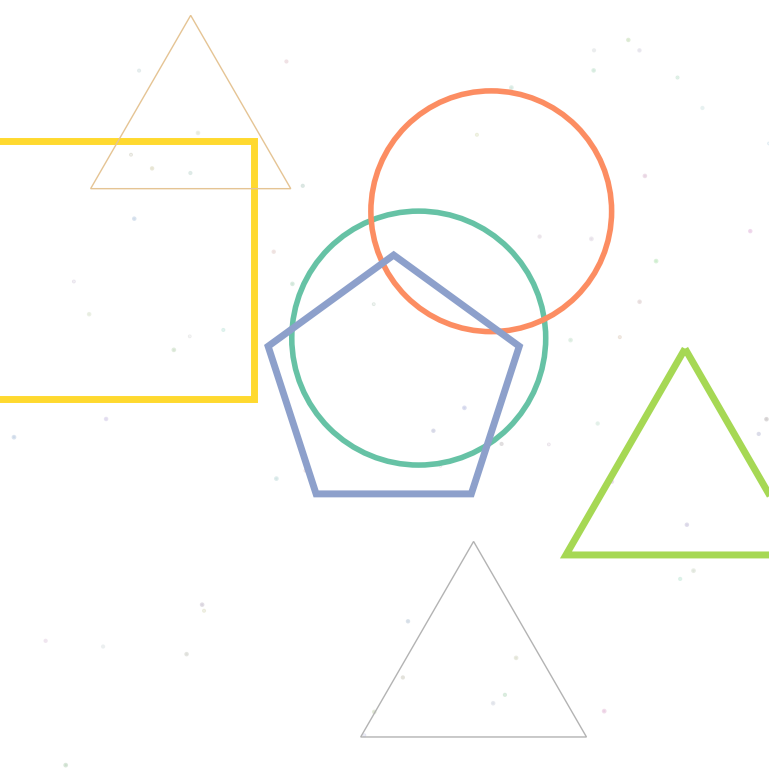[{"shape": "circle", "thickness": 2, "radius": 0.82, "center": [0.544, 0.561]}, {"shape": "circle", "thickness": 2, "radius": 0.78, "center": [0.638, 0.726]}, {"shape": "pentagon", "thickness": 2.5, "radius": 0.86, "center": [0.511, 0.497]}, {"shape": "triangle", "thickness": 2.5, "radius": 0.89, "center": [0.89, 0.369]}, {"shape": "square", "thickness": 2.5, "radius": 0.84, "center": [0.162, 0.649]}, {"shape": "triangle", "thickness": 0.5, "radius": 0.75, "center": [0.248, 0.83]}, {"shape": "triangle", "thickness": 0.5, "radius": 0.85, "center": [0.615, 0.128]}]